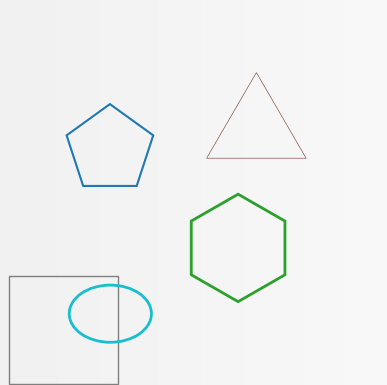[{"shape": "pentagon", "thickness": 1.5, "radius": 0.59, "center": [0.284, 0.612]}, {"shape": "hexagon", "thickness": 2, "radius": 0.7, "center": [0.614, 0.356]}, {"shape": "triangle", "thickness": 0.5, "radius": 0.74, "center": [0.662, 0.663]}, {"shape": "square", "thickness": 1, "radius": 0.7, "center": [0.163, 0.142]}, {"shape": "oval", "thickness": 2, "radius": 0.53, "center": [0.285, 0.185]}]